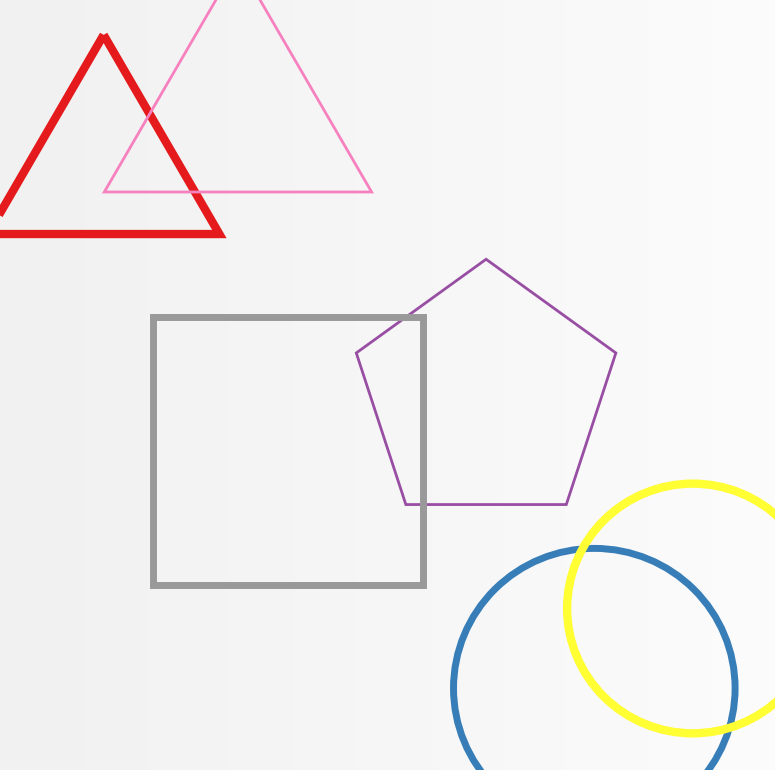[{"shape": "triangle", "thickness": 3, "radius": 0.86, "center": [0.134, 0.782]}, {"shape": "circle", "thickness": 2.5, "radius": 0.91, "center": [0.767, 0.106]}, {"shape": "pentagon", "thickness": 1, "radius": 0.88, "center": [0.627, 0.487]}, {"shape": "circle", "thickness": 3, "radius": 0.81, "center": [0.894, 0.21]}, {"shape": "triangle", "thickness": 1, "radius": 1.0, "center": [0.307, 0.85]}, {"shape": "square", "thickness": 2.5, "radius": 0.87, "center": [0.372, 0.414]}]